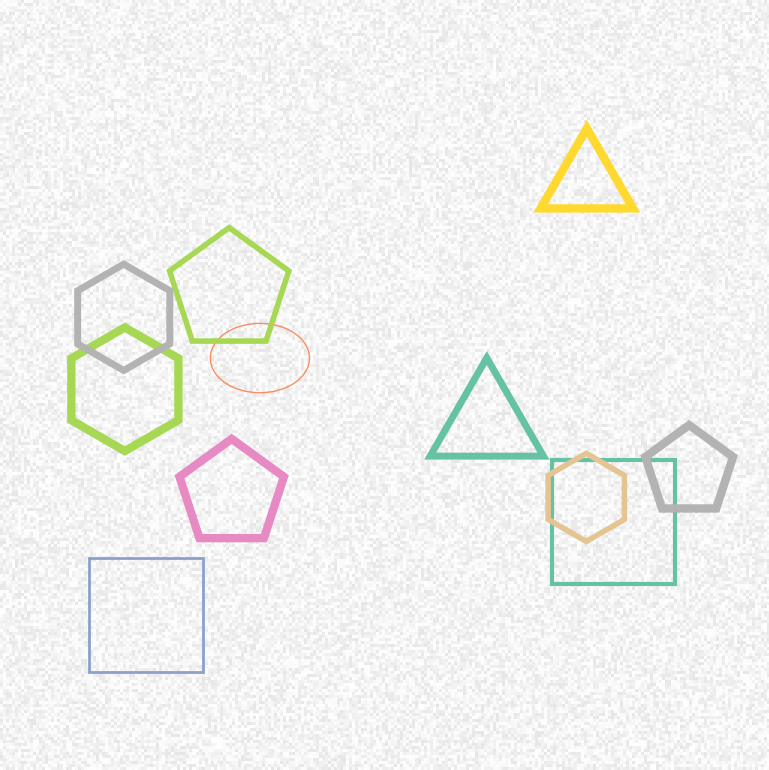[{"shape": "triangle", "thickness": 2.5, "radius": 0.42, "center": [0.632, 0.45]}, {"shape": "square", "thickness": 1.5, "radius": 0.4, "center": [0.797, 0.322]}, {"shape": "oval", "thickness": 0.5, "radius": 0.32, "center": [0.338, 0.535]}, {"shape": "square", "thickness": 1, "radius": 0.37, "center": [0.189, 0.202]}, {"shape": "pentagon", "thickness": 3, "radius": 0.36, "center": [0.301, 0.359]}, {"shape": "pentagon", "thickness": 2, "radius": 0.41, "center": [0.298, 0.623]}, {"shape": "hexagon", "thickness": 3, "radius": 0.4, "center": [0.162, 0.495]}, {"shape": "triangle", "thickness": 3, "radius": 0.35, "center": [0.762, 0.764]}, {"shape": "hexagon", "thickness": 2, "radius": 0.29, "center": [0.761, 0.354]}, {"shape": "hexagon", "thickness": 2.5, "radius": 0.35, "center": [0.161, 0.588]}, {"shape": "pentagon", "thickness": 3, "radius": 0.3, "center": [0.895, 0.388]}]